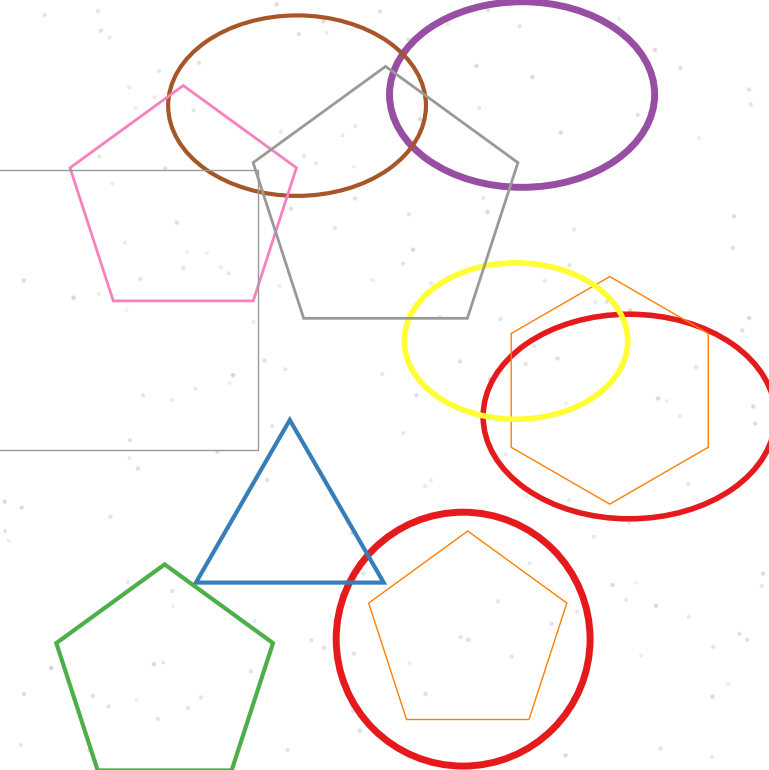[{"shape": "circle", "thickness": 2.5, "radius": 0.82, "center": [0.601, 0.17]}, {"shape": "oval", "thickness": 2, "radius": 0.95, "center": [0.817, 0.459]}, {"shape": "triangle", "thickness": 1.5, "radius": 0.7, "center": [0.376, 0.314]}, {"shape": "pentagon", "thickness": 1.5, "radius": 0.74, "center": [0.214, 0.119]}, {"shape": "oval", "thickness": 2.5, "radius": 0.86, "center": [0.678, 0.877]}, {"shape": "hexagon", "thickness": 0.5, "radius": 0.74, "center": [0.792, 0.493]}, {"shape": "pentagon", "thickness": 0.5, "radius": 0.68, "center": [0.607, 0.175]}, {"shape": "oval", "thickness": 2, "radius": 0.73, "center": [0.67, 0.557]}, {"shape": "oval", "thickness": 1.5, "radius": 0.84, "center": [0.386, 0.863]}, {"shape": "pentagon", "thickness": 1, "radius": 0.77, "center": [0.238, 0.734]}, {"shape": "pentagon", "thickness": 1, "radius": 0.9, "center": [0.501, 0.733]}, {"shape": "square", "thickness": 0.5, "radius": 0.91, "center": [0.153, 0.597]}]